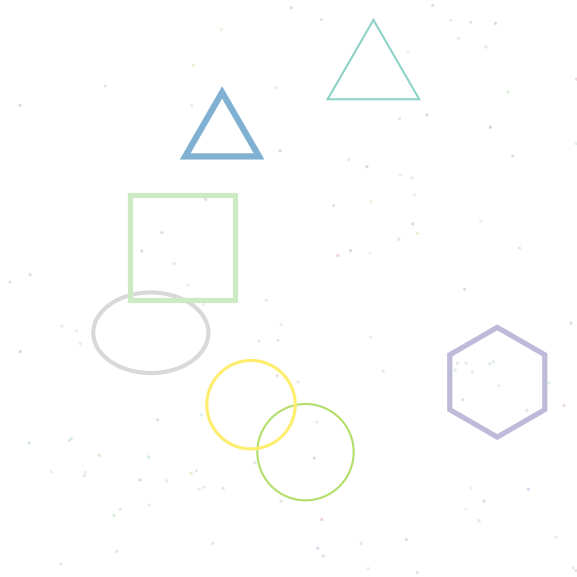[{"shape": "triangle", "thickness": 1, "radius": 0.46, "center": [0.647, 0.873]}, {"shape": "hexagon", "thickness": 2.5, "radius": 0.47, "center": [0.861, 0.337]}, {"shape": "triangle", "thickness": 3, "radius": 0.37, "center": [0.385, 0.765]}, {"shape": "circle", "thickness": 1, "radius": 0.42, "center": [0.529, 0.216]}, {"shape": "oval", "thickness": 2, "radius": 0.5, "center": [0.261, 0.423]}, {"shape": "square", "thickness": 2.5, "radius": 0.45, "center": [0.316, 0.57]}, {"shape": "circle", "thickness": 1.5, "radius": 0.38, "center": [0.435, 0.298]}]